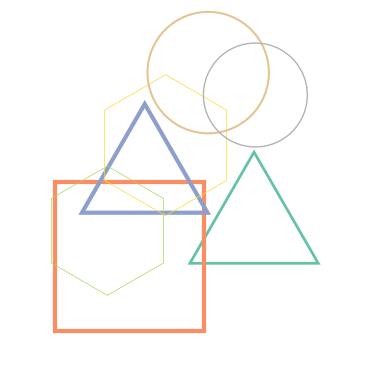[{"shape": "triangle", "thickness": 2, "radius": 0.96, "center": [0.66, 0.412]}, {"shape": "square", "thickness": 3, "radius": 0.97, "center": [0.336, 0.334]}, {"shape": "triangle", "thickness": 3, "radius": 0.94, "center": [0.376, 0.542]}, {"shape": "hexagon", "thickness": 0.5, "radius": 0.84, "center": [0.279, 0.401]}, {"shape": "hexagon", "thickness": 0.5, "radius": 0.92, "center": [0.43, 0.623]}, {"shape": "circle", "thickness": 1.5, "radius": 0.79, "center": [0.541, 0.811]}, {"shape": "circle", "thickness": 1, "radius": 0.67, "center": [0.663, 0.753]}]